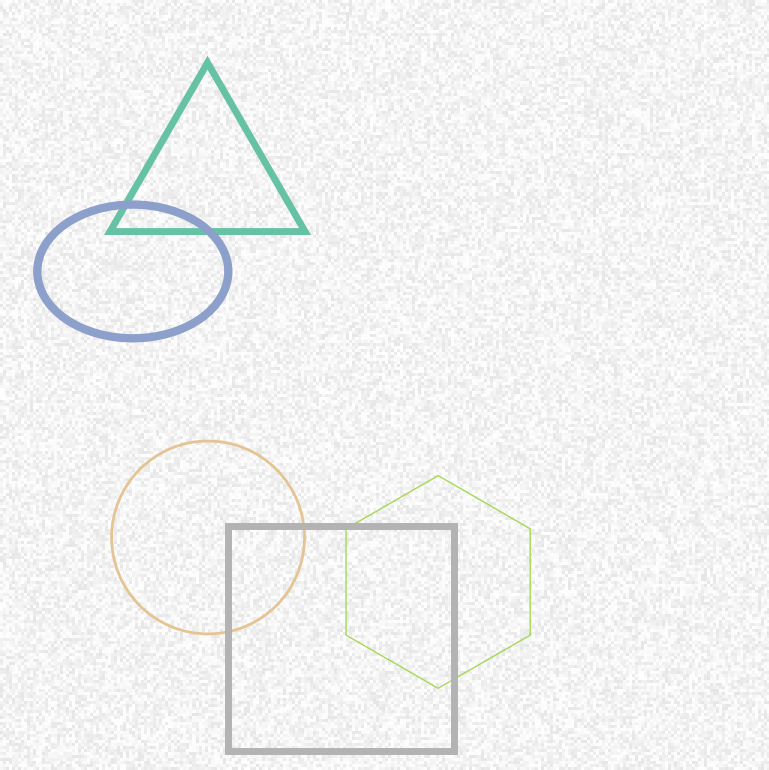[{"shape": "triangle", "thickness": 2.5, "radius": 0.73, "center": [0.27, 0.772]}, {"shape": "oval", "thickness": 3, "radius": 0.62, "center": [0.172, 0.647]}, {"shape": "hexagon", "thickness": 0.5, "radius": 0.69, "center": [0.569, 0.244]}, {"shape": "circle", "thickness": 1, "radius": 0.63, "center": [0.27, 0.302]}, {"shape": "square", "thickness": 2.5, "radius": 0.73, "center": [0.443, 0.171]}]